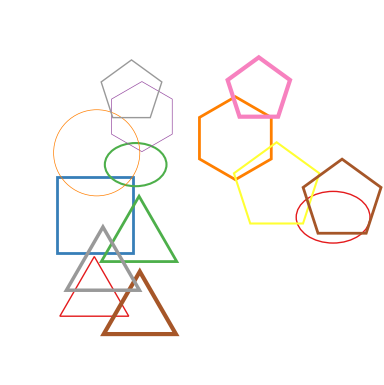[{"shape": "triangle", "thickness": 1, "radius": 0.52, "center": [0.245, 0.23]}, {"shape": "oval", "thickness": 1, "radius": 0.48, "center": [0.865, 0.436]}, {"shape": "square", "thickness": 2, "radius": 0.49, "center": [0.246, 0.441]}, {"shape": "oval", "thickness": 1.5, "radius": 0.4, "center": [0.352, 0.572]}, {"shape": "triangle", "thickness": 2, "radius": 0.57, "center": [0.361, 0.377]}, {"shape": "hexagon", "thickness": 0.5, "radius": 0.46, "center": [0.369, 0.697]}, {"shape": "hexagon", "thickness": 2, "radius": 0.54, "center": [0.611, 0.641]}, {"shape": "circle", "thickness": 0.5, "radius": 0.56, "center": [0.251, 0.603]}, {"shape": "pentagon", "thickness": 1.5, "radius": 0.58, "center": [0.719, 0.514]}, {"shape": "triangle", "thickness": 3, "radius": 0.54, "center": [0.363, 0.186]}, {"shape": "pentagon", "thickness": 2, "radius": 0.53, "center": [0.889, 0.48]}, {"shape": "pentagon", "thickness": 3, "radius": 0.43, "center": [0.672, 0.766]}, {"shape": "triangle", "thickness": 2.5, "radius": 0.55, "center": [0.267, 0.301]}, {"shape": "pentagon", "thickness": 1, "radius": 0.41, "center": [0.342, 0.762]}]